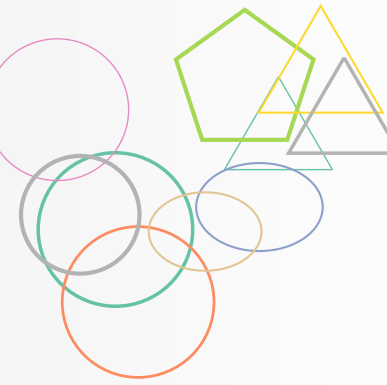[{"shape": "triangle", "thickness": 1, "radius": 0.8, "center": [0.719, 0.64]}, {"shape": "circle", "thickness": 2.5, "radius": 1.0, "center": [0.298, 0.404]}, {"shape": "circle", "thickness": 2, "radius": 0.98, "center": [0.356, 0.216]}, {"shape": "oval", "thickness": 1.5, "radius": 0.82, "center": [0.67, 0.462]}, {"shape": "circle", "thickness": 1, "radius": 0.92, "center": [0.148, 0.715]}, {"shape": "pentagon", "thickness": 3, "radius": 0.93, "center": [0.632, 0.788]}, {"shape": "triangle", "thickness": 1.5, "radius": 0.92, "center": [0.828, 0.8]}, {"shape": "oval", "thickness": 1.5, "radius": 0.73, "center": [0.529, 0.399]}, {"shape": "circle", "thickness": 3, "radius": 0.76, "center": [0.207, 0.442]}, {"shape": "triangle", "thickness": 2.5, "radius": 0.83, "center": [0.888, 0.685]}]